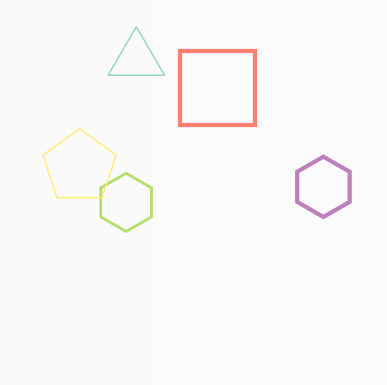[{"shape": "triangle", "thickness": 1, "radius": 0.42, "center": [0.352, 0.847]}, {"shape": "square", "thickness": 3, "radius": 0.48, "center": [0.561, 0.771]}, {"shape": "hexagon", "thickness": 2, "radius": 0.38, "center": [0.325, 0.474]}, {"shape": "hexagon", "thickness": 3, "radius": 0.39, "center": [0.835, 0.515]}, {"shape": "pentagon", "thickness": 1, "radius": 0.5, "center": [0.205, 0.566]}]